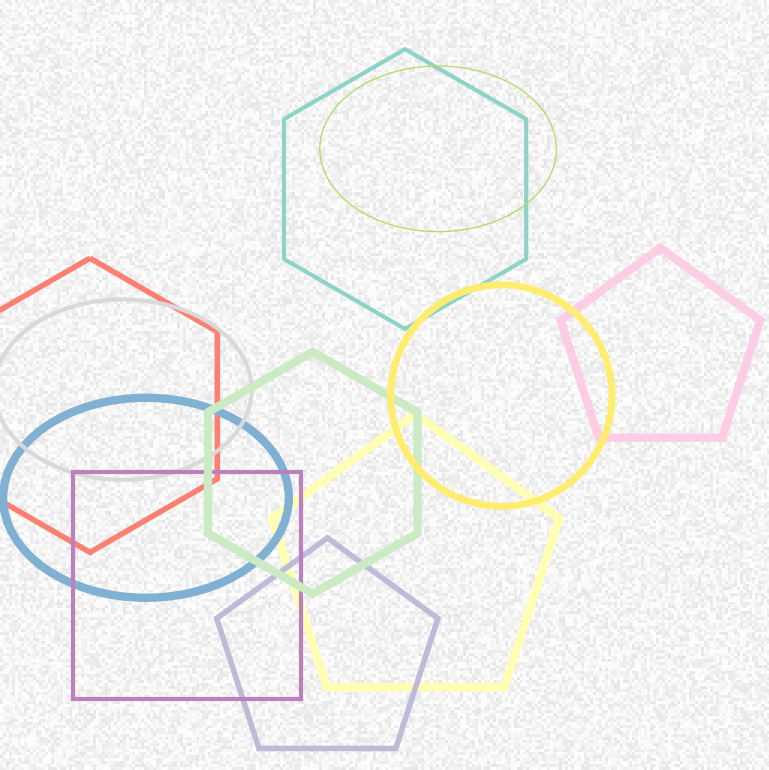[{"shape": "hexagon", "thickness": 1.5, "radius": 0.91, "center": [0.526, 0.754]}, {"shape": "pentagon", "thickness": 3, "radius": 0.98, "center": [0.54, 0.266]}, {"shape": "pentagon", "thickness": 2, "radius": 0.76, "center": [0.425, 0.15]}, {"shape": "hexagon", "thickness": 2, "radius": 0.96, "center": [0.117, 0.474]}, {"shape": "oval", "thickness": 3, "radius": 0.93, "center": [0.19, 0.354]}, {"shape": "oval", "thickness": 0.5, "radius": 0.77, "center": [0.569, 0.807]}, {"shape": "pentagon", "thickness": 3, "radius": 0.68, "center": [0.858, 0.542]}, {"shape": "oval", "thickness": 1.5, "radius": 0.84, "center": [0.16, 0.494]}, {"shape": "square", "thickness": 1.5, "radius": 0.74, "center": [0.243, 0.24]}, {"shape": "hexagon", "thickness": 3, "radius": 0.79, "center": [0.406, 0.386]}, {"shape": "circle", "thickness": 2.5, "radius": 0.72, "center": [0.651, 0.486]}]